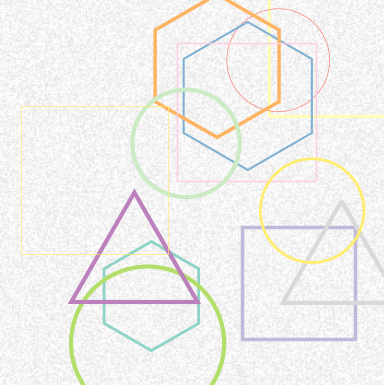[{"shape": "hexagon", "thickness": 2, "radius": 0.71, "center": [0.393, 0.231]}, {"shape": "square", "thickness": 2, "radius": 0.8, "center": [0.859, 0.86]}, {"shape": "square", "thickness": 2.5, "radius": 0.73, "center": [0.775, 0.264]}, {"shape": "circle", "thickness": 0.5, "radius": 0.67, "center": [0.723, 0.844]}, {"shape": "hexagon", "thickness": 1.5, "radius": 0.96, "center": [0.643, 0.751]}, {"shape": "hexagon", "thickness": 2.5, "radius": 0.93, "center": [0.564, 0.829]}, {"shape": "circle", "thickness": 3, "radius": 0.99, "center": [0.383, 0.109]}, {"shape": "square", "thickness": 1, "radius": 0.9, "center": [0.64, 0.709]}, {"shape": "triangle", "thickness": 3, "radius": 0.88, "center": [0.887, 0.301]}, {"shape": "triangle", "thickness": 3, "radius": 0.95, "center": [0.349, 0.31]}, {"shape": "circle", "thickness": 3, "radius": 0.7, "center": [0.483, 0.628]}, {"shape": "square", "thickness": 0.5, "radius": 0.96, "center": [0.245, 0.533]}, {"shape": "circle", "thickness": 2, "radius": 0.67, "center": [0.811, 0.453]}]